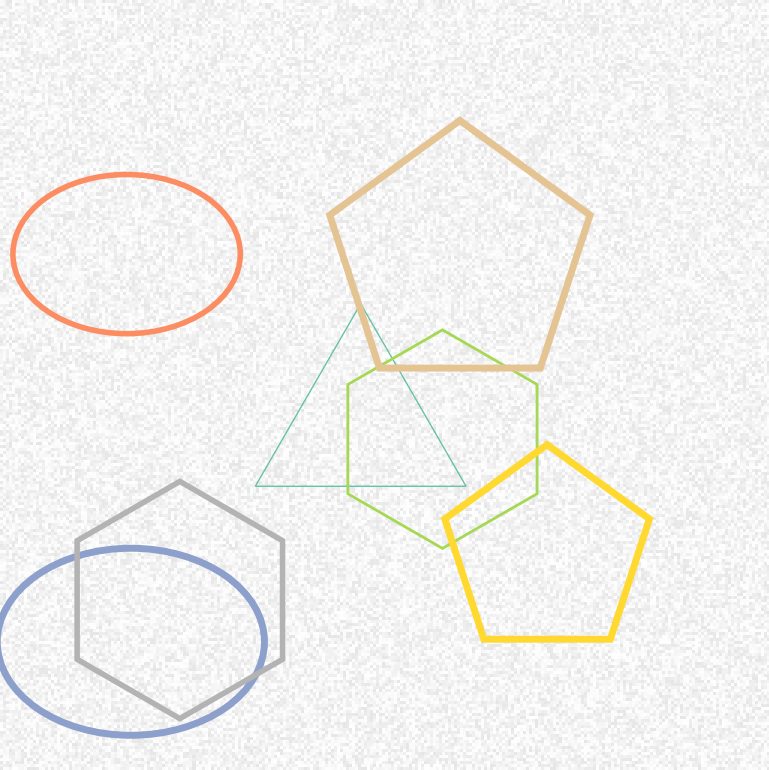[{"shape": "triangle", "thickness": 0.5, "radius": 0.79, "center": [0.468, 0.447]}, {"shape": "oval", "thickness": 2, "radius": 0.74, "center": [0.164, 0.67]}, {"shape": "oval", "thickness": 2.5, "radius": 0.87, "center": [0.17, 0.167]}, {"shape": "hexagon", "thickness": 1, "radius": 0.71, "center": [0.575, 0.43]}, {"shape": "pentagon", "thickness": 2.5, "radius": 0.7, "center": [0.711, 0.283]}, {"shape": "pentagon", "thickness": 2.5, "radius": 0.89, "center": [0.597, 0.666]}, {"shape": "hexagon", "thickness": 2, "radius": 0.77, "center": [0.234, 0.221]}]